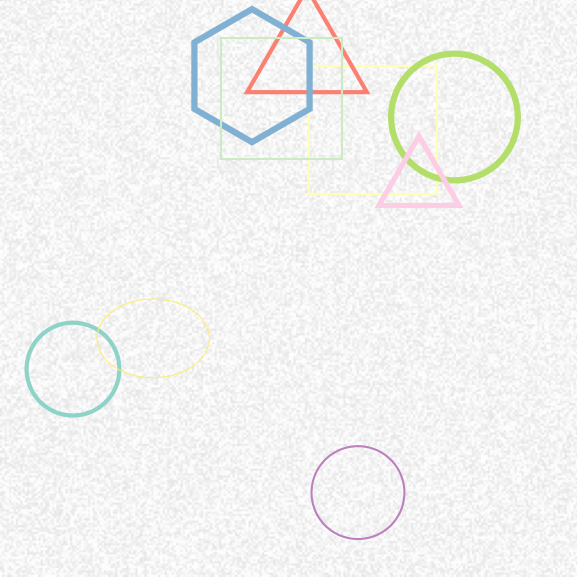[{"shape": "circle", "thickness": 2, "radius": 0.4, "center": [0.126, 0.36]}, {"shape": "square", "thickness": 1, "radius": 0.55, "center": [0.646, 0.774]}, {"shape": "triangle", "thickness": 2, "radius": 0.6, "center": [0.532, 0.899]}, {"shape": "hexagon", "thickness": 3, "radius": 0.58, "center": [0.436, 0.868]}, {"shape": "circle", "thickness": 3, "radius": 0.55, "center": [0.787, 0.796]}, {"shape": "triangle", "thickness": 2.5, "radius": 0.4, "center": [0.725, 0.683]}, {"shape": "circle", "thickness": 1, "radius": 0.4, "center": [0.62, 0.146]}, {"shape": "square", "thickness": 1, "radius": 0.52, "center": [0.487, 0.829]}, {"shape": "oval", "thickness": 0.5, "radius": 0.49, "center": [0.265, 0.413]}]